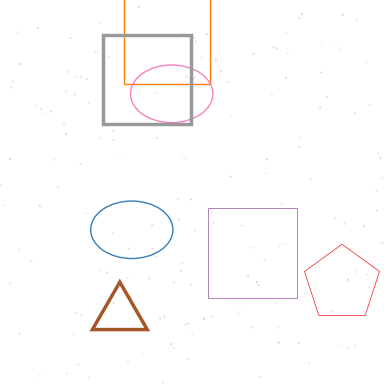[{"shape": "pentagon", "thickness": 0.5, "radius": 0.51, "center": [0.888, 0.263]}, {"shape": "oval", "thickness": 1, "radius": 0.53, "center": [0.342, 0.403]}, {"shape": "square", "thickness": 0.5, "radius": 0.58, "center": [0.656, 0.342]}, {"shape": "square", "thickness": 1, "radius": 0.56, "center": [0.434, 0.892]}, {"shape": "triangle", "thickness": 2.5, "radius": 0.41, "center": [0.311, 0.185]}, {"shape": "oval", "thickness": 1, "radius": 0.53, "center": [0.446, 0.756]}, {"shape": "square", "thickness": 2.5, "radius": 0.58, "center": [0.382, 0.793]}]